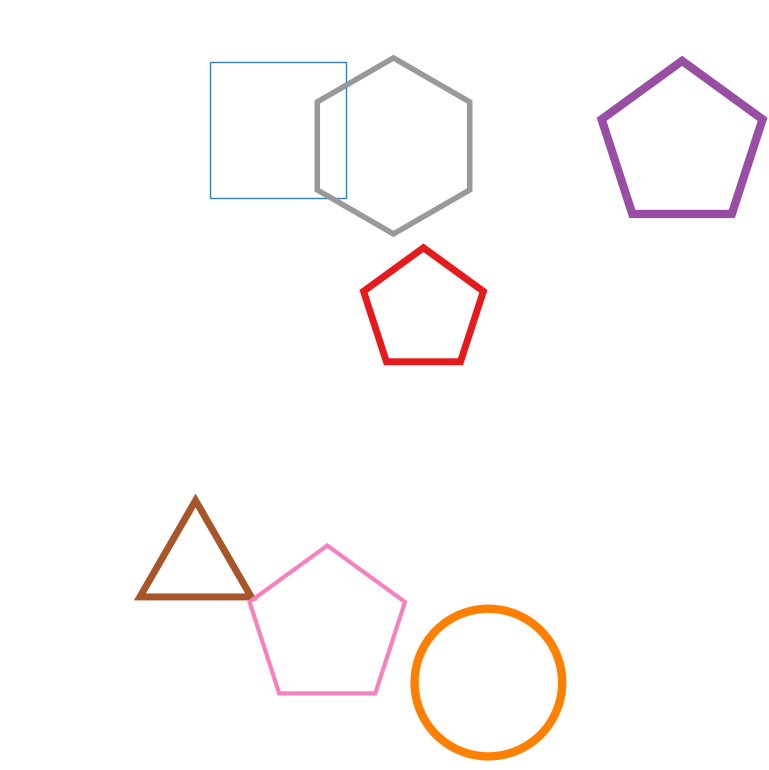[{"shape": "pentagon", "thickness": 2.5, "radius": 0.41, "center": [0.55, 0.596]}, {"shape": "square", "thickness": 0.5, "radius": 0.44, "center": [0.361, 0.831]}, {"shape": "pentagon", "thickness": 3, "radius": 0.55, "center": [0.886, 0.811]}, {"shape": "circle", "thickness": 3, "radius": 0.48, "center": [0.634, 0.114]}, {"shape": "triangle", "thickness": 2.5, "radius": 0.42, "center": [0.254, 0.267]}, {"shape": "pentagon", "thickness": 1.5, "radius": 0.53, "center": [0.425, 0.185]}, {"shape": "hexagon", "thickness": 2, "radius": 0.57, "center": [0.511, 0.81]}]